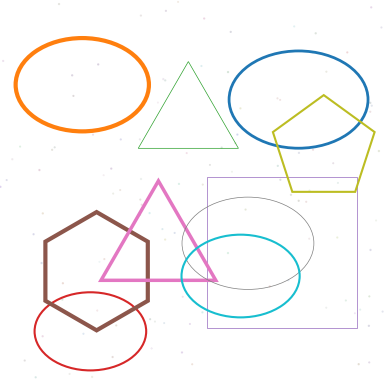[{"shape": "oval", "thickness": 2, "radius": 0.9, "center": [0.775, 0.741]}, {"shape": "oval", "thickness": 3, "radius": 0.87, "center": [0.214, 0.78]}, {"shape": "triangle", "thickness": 0.5, "radius": 0.75, "center": [0.489, 0.69]}, {"shape": "oval", "thickness": 1.5, "radius": 0.72, "center": [0.235, 0.139]}, {"shape": "square", "thickness": 0.5, "radius": 0.98, "center": [0.732, 0.344]}, {"shape": "hexagon", "thickness": 3, "radius": 0.77, "center": [0.251, 0.296]}, {"shape": "triangle", "thickness": 2.5, "radius": 0.86, "center": [0.411, 0.358]}, {"shape": "oval", "thickness": 0.5, "radius": 0.86, "center": [0.644, 0.368]}, {"shape": "pentagon", "thickness": 1.5, "radius": 0.69, "center": [0.841, 0.614]}, {"shape": "oval", "thickness": 1.5, "radius": 0.77, "center": [0.625, 0.283]}]